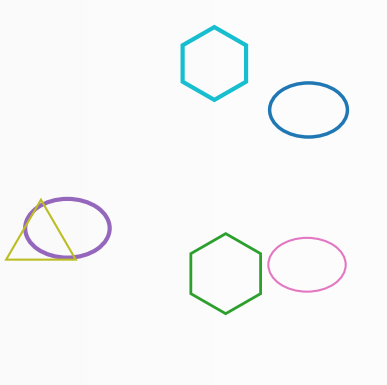[{"shape": "oval", "thickness": 2.5, "radius": 0.5, "center": [0.796, 0.714]}, {"shape": "hexagon", "thickness": 2, "radius": 0.52, "center": [0.582, 0.289]}, {"shape": "oval", "thickness": 3, "radius": 0.55, "center": [0.174, 0.407]}, {"shape": "oval", "thickness": 1.5, "radius": 0.5, "center": [0.792, 0.312]}, {"shape": "triangle", "thickness": 1.5, "radius": 0.52, "center": [0.106, 0.377]}, {"shape": "hexagon", "thickness": 3, "radius": 0.47, "center": [0.553, 0.835]}]